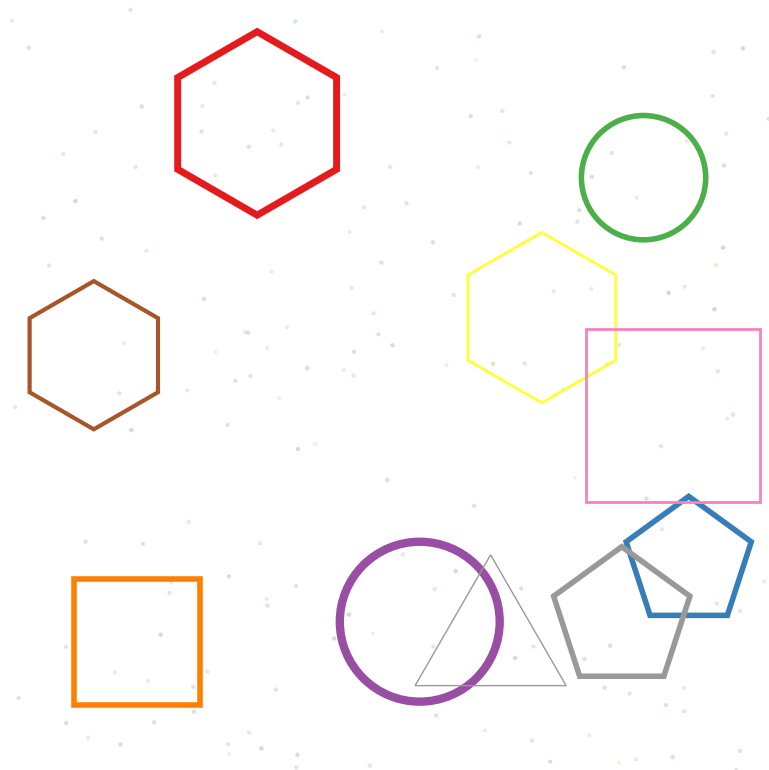[{"shape": "hexagon", "thickness": 2.5, "radius": 0.6, "center": [0.334, 0.84]}, {"shape": "pentagon", "thickness": 2, "radius": 0.43, "center": [0.894, 0.27]}, {"shape": "circle", "thickness": 2, "radius": 0.4, "center": [0.836, 0.769]}, {"shape": "circle", "thickness": 3, "radius": 0.52, "center": [0.545, 0.193]}, {"shape": "square", "thickness": 2, "radius": 0.41, "center": [0.177, 0.166]}, {"shape": "hexagon", "thickness": 1, "radius": 0.55, "center": [0.704, 0.588]}, {"shape": "hexagon", "thickness": 1.5, "radius": 0.48, "center": [0.122, 0.539]}, {"shape": "square", "thickness": 1, "radius": 0.56, "center": [0.874, 0.461]}, {"shape": "pentagon", "thickness": 2, "radius": 0.47, "center": [0.807, 0.197]}, {"shape": "triangle", "thickness": 0.5, "radius": 0.57, "center": [0.637, 0.166]}]